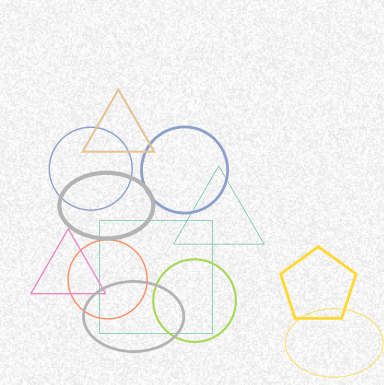[{"shape": "square", "thickness": 0.5, "radius": 0.73, "center": [0.403, 0.281]}, {"shape": "triangle", "thickness": 0.5, "radius": 0.68, "center": [0.568, 0.434]}, {"shape": "circle", "thickness": 1, "radius": 0.51, "center": [0.28, 0.275]}, {"shape": "circle", "thickness": 1, "radius": 0.54, "center": [0.236, 0.562]}, {"shape": "circle", "thickness": 2, "radius": 0.56, "center": [0.479, 0.558]}, {"shape": "triangle", "thickness": 1, "radius": 0.56, "center": [0.177, 0.293]}, {"shape": "circle", "thickness": 1.5, "radius": 0.54, "center": [0.505, 0.219]}, {"shape": "oval", "thickness": 0.5, "radius": 0.63, "center": [0.868, 0.109]}, {"shape": "pentagon", "thickness": 2, "radius": 0.51, "center": [0.827, 0.256]}, {"shape": "triangle", "thickness": 1.5, "radius": 0.54, "center": [0.308, 0.66]}, {"shape": "oval", "thickness": 2, "radius": 0.65, "center": [0.347, 0.178]}, {"shape": "oval", "thickness": 3, "radius": 0.61, "center": [0.276, 0.466]}]